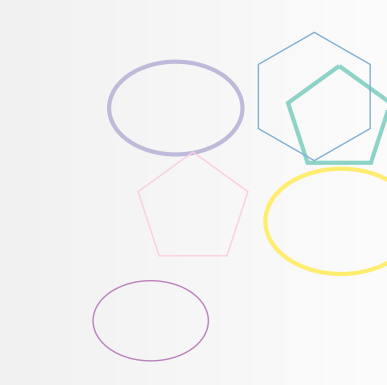[{"shape": "pentagon", "thickness": 3, "radius": 0.69, "center": [0.875, 0.69]}, {"shape": "oval", "thickness": 3, "radius": 0.86, "center": [0.454, 0.719]}, {"shape": "hexagon", "thickness": 1, "radius": 0.83, "center": [0.811, 0.749]}, {"shape": "pentagon", "thickness": 1, "radius": 0.75, "center": [0.498, 0.456]}, {"shape": "oval", "thickness": 1, "radius": 0.74, "center": [0.389, 0.167]}, {"shape": "oval", "thickness": 3, "radius": 0.98, "center": [0.88, 0.425]}]